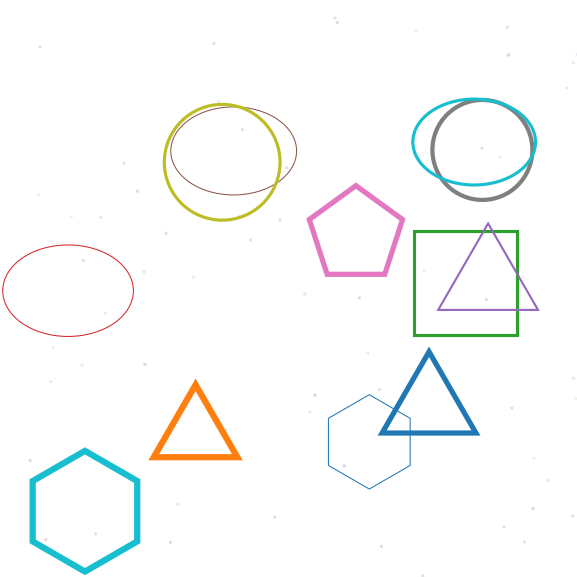[{"shape": "hexagon", "thickness": 0.5, "radius": 0.41, "center": [0.639, 0.234]}, {"shape": "triangle", "thickness": 2.5, "radius": 0.47, "center": [0.743, 0.296]}, {"shape": "triangle", "thickness": 3, "radius": 0.42, "center": [0.339, 0.249]}, {"shape": "square", "thickness": 1.5, "radius": 0.45, "center": [0.806, 0.509]}, {"shape": "oval", "thickness": 0.5, "radius": 0.57, "center": [0.118, 0.496]}, {"shape": "triangle", "thickness": 1, "radius": 0.5, "center": [0.845, 0.512]}, {"shape": "oval", "thickness": 0.5, "radius": 0.54, "center": [0.405, 0.738]}, {"shape": "pentagon", "thickness": 2.5, "radius": 0.42, "center": [0.616, 0.593]}, {"shape": "circle", "thickness": 2, "radius": 0.43, "center": [0.835, 0.74]}, {"shape": "circle", "thickness": 1.5, "radius": 0.5, "center": [0.385, 0.718]}, {"shape": "oval", "thickness": 1.5, "radius": 0.53, "center": [0.821, 0.753]}, {"shape": "hexagon", "thickness": 3, "radius": 0.52, "center": [0.147, 0.114]}]